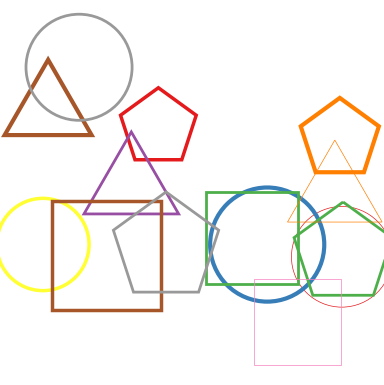[{"shape": "pentagon", "thickness": 2.5, "radius": 0.52, "center": [0.411, 0.669]}, {"shape": "circle", "thickness": 0.5, "radius": 0.65, "center": [0.888, 0.333]}, {"shape": "circle", "thickness": 3, "radius": 0.74, "center": [0.694, 0.365]}, {"shape": "square", "thickness": 2, "radius": 0.6, "center": [0.655, 0.381]}, {"shape": "pentagon", "thickness": 2, "radius": 0.67, "center": [0.891, 0.341]}, {"shape": "triangle", "thickness": 2, "radius": 0.71, "center": [0.341, 0.515]}, {"shape": "pentagon", "thickness": 3, "radius": 0.53, "center": [0.883, 0.639]}, {"shape": "triangle", "thickness": 0.5, "radius": 0.71, "center": [0.87, 0.494]}, {"shape": "circle", "thickness": 2.5, "radius": 0.6, "center": [0.111, 0.365]}, {"shape": "triangle", "thickness": 3, "radius": 0.65, "center": [0.125, 0.714]}, {"shape": "square", "thickness": 2.5, "radius": 0.71, "center": [0.276, 0.335]}, {"shape": "square", "thickness": 0.5, "radius": 0.56, "center": [0.773, 0.164]}, {"shape": "circle", "thickness": 2, "radius": 0.69, "center": [0.205, 0.825]}, {"shape": "pentagon", "thickness": 2, "radius": 0.72, "center": [0.431, 0.358]}]